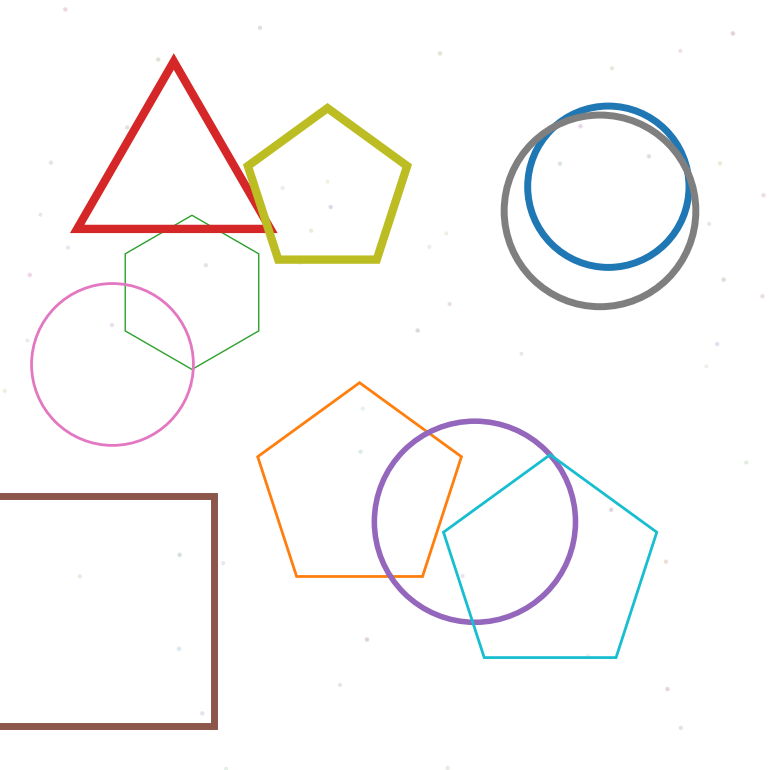[{"shape": "circle", "thickness": 2.5, "radius": 0.52, "center": [0.79, 0.757]}, {"shape": "pentagon", "thickness": 1, "radius": 0.7, "center": [0.467, 0.364]}, {"shape": "hexagon", "thickness": 0.5, "radius": 0.5, "center": [0.249, 0.62]}, {"shape": "triangle", "thickness": 3, "radius": 0.72, "center": [0.226, 0.775]}, {"shape": "circle", "thickness": 2, "radius": 0.65, "center": [0.617, 0.322]}, {"shape": "square", "thickness": 2.5, "radius": 0.75, "center": [0.128, 0.207]}, {"shape": "circle", "thickness": 1, "radius": 0.53, "center": [0.146, 0.527]}, {"shape": "circle", "thickness": 2.5, "radius": 0.62, "center": [0.779, 0.726]}, {"shape": "pentagon", "thickness": 3, "radius": 0.54, "center": [0.425, 0.751]}, {"shape": "pentagon", "thickness": 1, "radius": 0.73, "center": [0.714, 0.264]}]